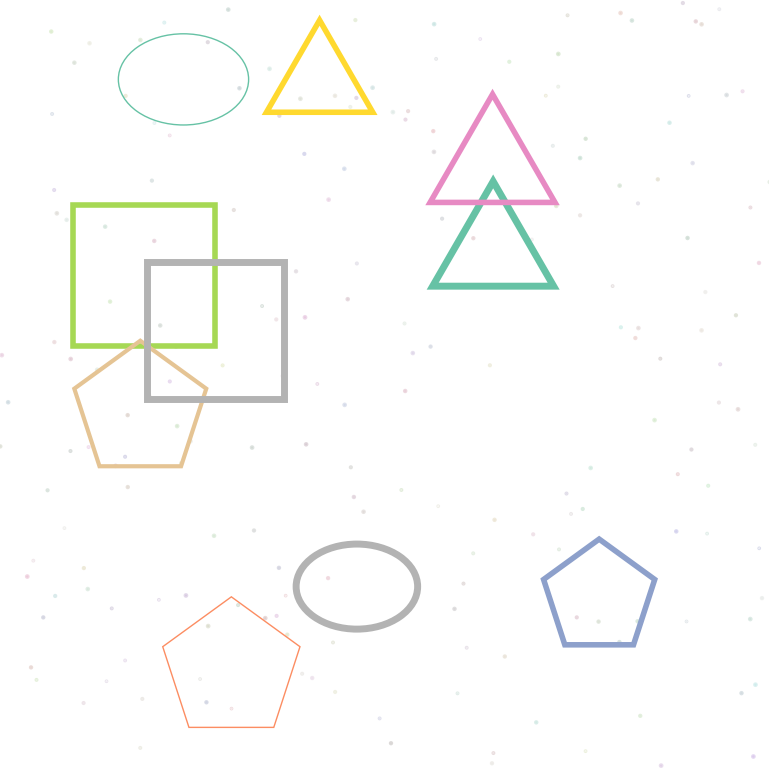[{"shape": "triangle", "thickness": 2.5, "radius": 0.45, "center": [0.64, 0.674]}, {"shape": "oval", "thickness": 0.5, "radius": 0.42, "center": [0.238, 0.897]}, {"shape": "pentagon", "thickness": 0.5, "radius": 0.47, "center": [0.3, 0.131]}, {"shape": "pentagon", "thickness": 2, "radius": 0.38, "center": [0.778, 0.224]}, {"shape": "triangle", "thickness": 2, "radius": 0.47, "center": [0.64, 0.784]}, {"shape": "square", "thickness": 2, "radius": 0.46, "center": [0.187, 0.642]}, {"shape": "triangle", "thickness": 2, "radius": 0.4, "center": [0.415, 0.894]}, {"shape": "pentagon", "thickness": 1.5, "radius": 0.45, "center": [0.182, 0.467]}, {"shape": "square", "thickness": 2.5, "radius": 0.45, "center": [0.28, 0.571]}, {"shape": "oval", "thickness": 2.5, "radius": 0.39, "center": [0.463, 0.238]}]